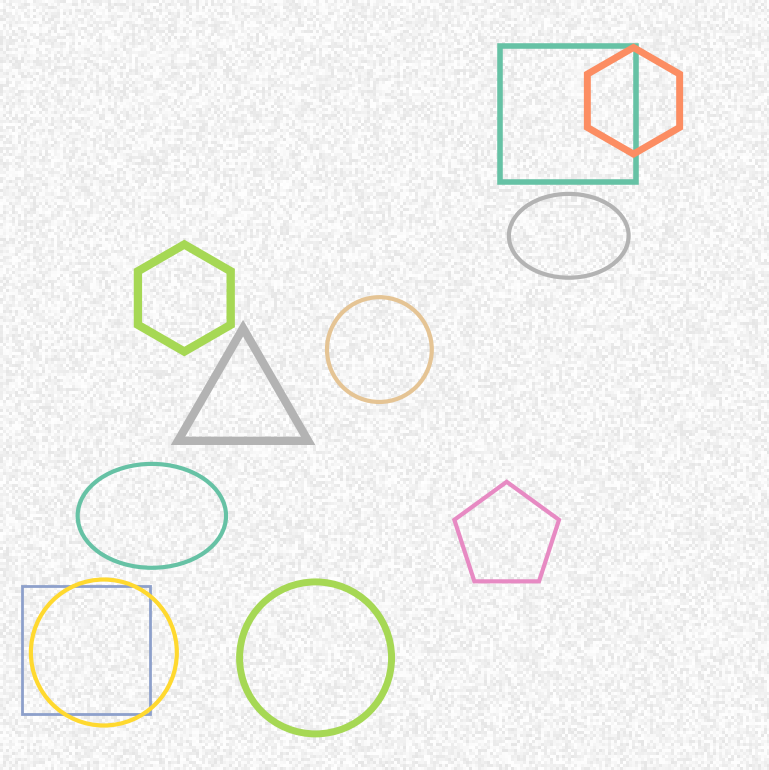[{"shape": "oval", "thickness": 1.5, "radius": 0.48, "center": [0.197, 0.33]}, {"shape": "square", "thickness": 2, "radius": 0.44, "center": [0.738, 0.852]}, {"shape": "hexagon", "thickness": 2.5, "radius": 0.35, "center": [0.823, 0.869]}, {"shape": "square", "thickness": 1, "radius": 0.41, "center": [0.112, 0.156]}, {"shape": "pentagon", "thickness": 1.5, "radius": 0.36, "center": [0.658, 0.303]}, {"shape": "circle", "thickness": 2.5, "radius": 0.49, "center": [0.41, 0.146]}, {"shape": "hexagon", "thickness": 3, "radius": 0.35, "center": [0.239, 0.613]}, {"shape": "circle", "thickness": 1.5, "radius": 0.47, "center": [0.135, 0.153]}, {"shape": "circle", "thickness": 1.5, "radius": 0.34, "center": [0.493, 0.546]}, {"shape": "triangle", "thickness": 3, "radius": 0.49, "center": [0.316, 0.476]}, {"shape": "oval", "thickness": 1.5, "radius": 0.39, "center": [0.739, 0.694]}]